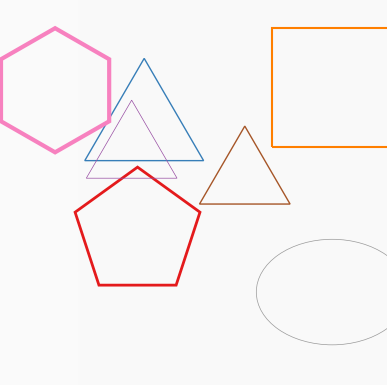[{"shape": "pentagon", "thickness": 2, "radius": 0.85, "center": [0.355, 0.396]}, {"shape": "triangle", "thickness": 1, "radius": 0.89, "center": [0.372, 0.671]}, {"shape": "triangle", "thickness": 0.5, "radius": 0.68, "center": [0.34, 0.605]}, {"shape": "square", "thickness": 1.5, "radius": 0.77, "center": [0.858, 0.773]}, {"shape": "triangle", "thickness": 1, "radius": 0.67, "center": [0.632, 0.537]}, {"shape": "hexagon", "thickness": 3, "radius": 0.81, "center": [0.142, 0.766]}, {"shape": "oval", "thickness": 0.5, "radius": 0.98, "center": [0.857, 0.241]}]